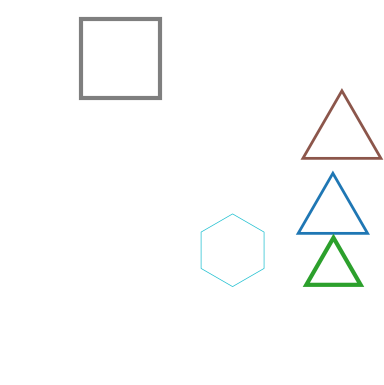[{"shape": "triangle", "thickness": 2, "radius": 0.52, "center": [0.865, 0.446]}, {"shape": "triangle", "thickness": 3, "radius": 0.41, "center": [0.866, 0.301]}, {"shape": "triangle", "thickness": 2, "radius": 0.58, "center": [0.888, 0.647]}, {"shape": "square", "thickness": 3, "radius": 0.51, "center": [0.313, 0.849]}, {"shape": "hexagon", "thickness": 0.5, "radius": 0.47, "center": [0.604, 0.35]}]